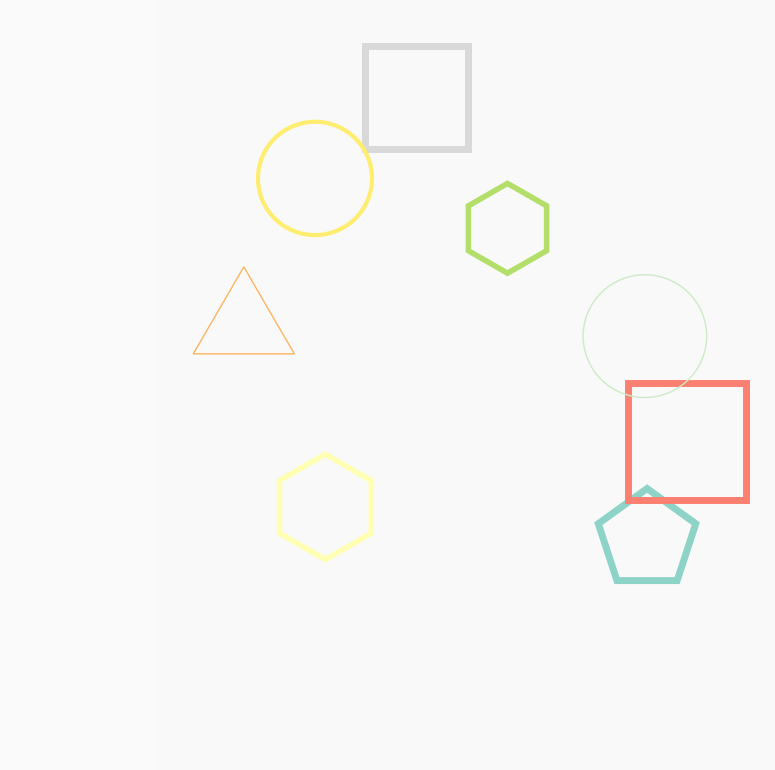[{"shape": "pentagon", "thickness": 2.5, "radius": 0.33, "center": [0.835, 0.299]}, {"shape": "hexagon", "thickness": 2, "radius": 0.34, "center": [0.42, 0.342]}, {"shape": "square", "thickness": 2.5, "radius": 0.38, "center": [0.887, 0.427]}, {"shape": "triangle", "thickness": 0.5, "radius": 0.38, "center": [0.315, 0.578]}, {"shape": "hexagon", "thickness": 2, "radius": 0.29, "center": [0.655, 0.704]}, {"shape": "square", "thickness": 2.5, "radius": 0.33, "center": [0.538, 0.873]}, {"shape": "circle", "thickness": 0.5, "radius": 0.4, "center": [0.832, 0.563]}, {"shape": "circle", "thickness": 1.5, "radius": 0.37, "center": [0.406, 0.768]}]